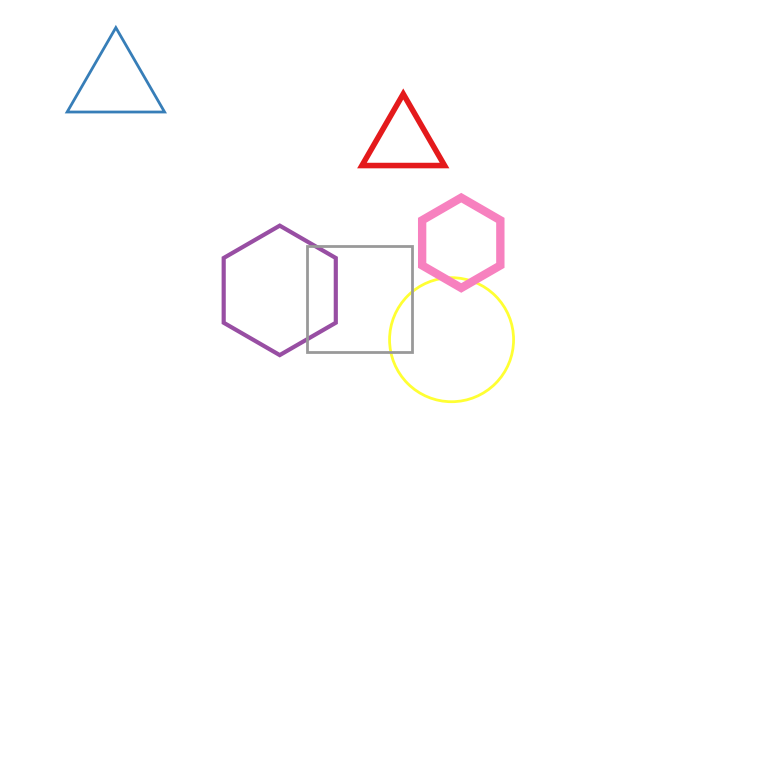[{"shape": "triangle", "thickness": 2, "radius": 0.31, "center": [0.524, 0.816]}, {"shape": "triangle", "thickness": 1, "radius": 0.37, "center": [0.15, 0.891]}, {"shape": "hexagon", "thickness": 1.5, "radius": 0.42, "center": [0.363, 0.623]}, {"shape": "circle", "thickness": 1, "radius": 0.4, "center": [0.586, 0.559]}, {"shape": "hexagon", "thickness": 3, "radius": 0.29, "center": [0.599, 0.685]}, {"shape": "square", "thickness": 1, "radius": 0.34, "center": [0.467, 0.612]}]